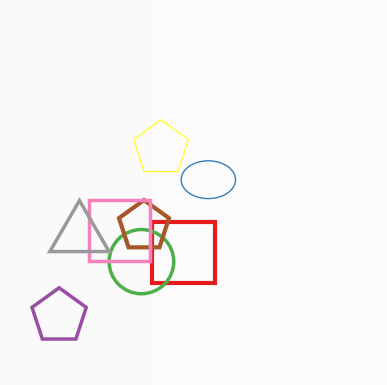[{"shape": "square", "thickness": 3, "radius": 0.4, "center": [0.474, 0.344]}, {"shape": "oval", "thickness": 1, "radius": 0.35, "center": [0.538, 0.533]}, {"shape": "circle", "thickness": 2.5, "radius": 0.42, "center": [0.365, 0.32]}, {"shape": "pentagon", "thickness": 2.5, "radius": 0.37, "center": [0.153, 0.179]}, {"shape": "pentagon", "thickness": 1, "radius": 0.37, "center": [0.415, 0.614]}, {"shape": "pentagon", "thickness": 3, "radius": 0.34, "center": [0.372, 0.412]}, {"shape": "square", "thickness": 2.5, "radius": 0.39, "center": [0.308, 0.401]}, {"shape": "triangle", "thickness": 2.5, "radius": 0.44, "center": [0.205, 0.391]}]